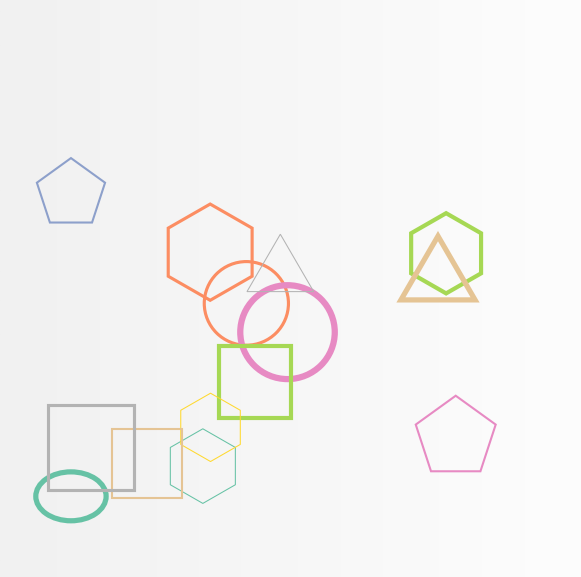[{"shape": "oval", "thickness": 2.5, "radius": 0.3, "center": [0.122, 0.14]}, {"shape": "hexagon", "thickness": 0.5, "radius": 0.32, "center": [0.349, 0.192]}, {"shape": "hexagon", "thickness": 1.5, "radius": 0.42, "center": [0.362, 0.562]}, {"shape": "circle", "thickness": 1.5, "radius": 0.36, "center": [0.424, 0.474]}, {"shape": "pentagon", "thickness": 1, "radius": 0.31, "center": [0.122, 0.664]}, {"shape": "pentagon", "thickness": 1, "radius": 0.36, "center": [0.784, 0.242]}, {"shape": "circle", "thickness": 3, "radius": 0.41, "center": [0.495, 0.424]}, {"shape": "square", "thickness": 2, "radius": 0.31, "center": [0.439, 0.338]}, {"shape": "hexagon", "thickness": 2, "radius": 0.35, "center": [0.767, 0.561]}, {"shape": "hexagon", "thickness": 0.5, "radius": 0.3, "center": [0.362, 0.259]}, {"shape": "square", "thickness": 1, "radius": 0.3, "center": [0.253, 0.197]}, {"shape": "triangle", "thickness": 2.5, "radius": 0.37, "center": [0.754, 0.517]}, {"shape": "square", "thickness": 1.5, "radius": 0.37, "center": [0.156, 0.225]}, {"shape": "triangle", "thickness": 0.5, "radius": 0.33, "center": [0.482, 0.527]}]